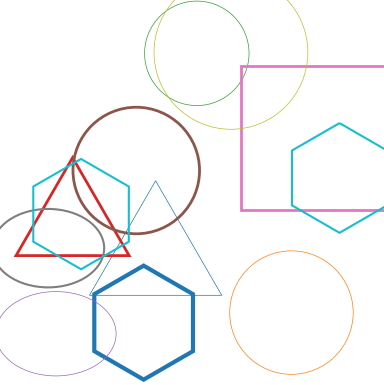[{"shape": "hexagon", "thickness": 3, "radius": 0.74, "center": [0.373, 0.162]}, {"shape": "triangle", "thickness": 0.5, "radius": 0.99, "center": [0.404, 0.332]}, {"shape": "circle", "thickness": 0.5, "radius": 0.8, "center": [0.757, 0.188]}, {"shape": "circle", "thickness": 0.5, "radius": 0.68, "center": [0.511, 0.861]}, {"shape": "triangle", "thickness": 2, "radius": 0.85, "center": [0.189, 0.421]}, {"shape": "oval", "thickness": 0.5, "radius": 0.78, "center": [0.145, 0.133]}, {"shape": "circle", "thickness": 2, "radius": 0.82, "center": [0.354, 0.557]}, {"shape": "square", "thickness": 2, "radius": 0.93, "center": [0.812, 0.642]}, {"shape": "oval", "thickness": 1.5, "radius": 0.73, "center": [0.125, 0.355]}, {"shape": "circle", "thickness": 0.5, "radius": 1.0, "center": [0.6, 0.864]}, {"shape": "hexagon", "thickness": 1.5, "radius": 0.71, "center": [0.882, 0.538]}, {"shape": "hexagon", "thickness": 1.5, "radius": 0.72, "center": [0.211, 0.444]}]